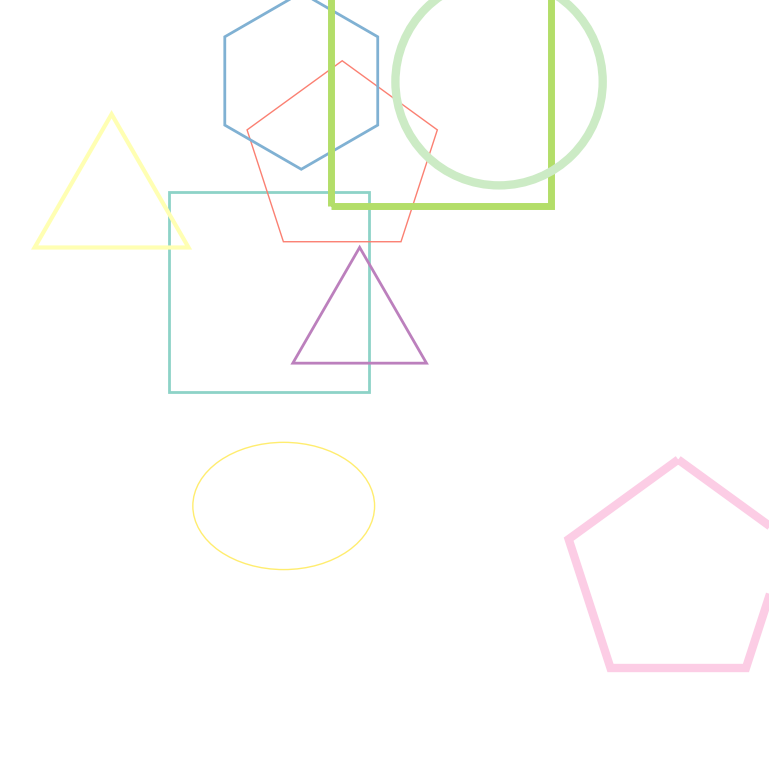[{"shape": "square", "thickness": 1, "radius": 0.65, "center": [0.349, 0.621]}, {"shape": "triangle", "thickness": 1.5, "radius": 0.58, "center": [0.145, 0.736]}, {"shape": "pentagon", "thickness": 0.5, "radius": 0.65, "center": [0.444, 0.791]}, {"shape": "hexagon", "thickness": 1, "radius": 0.57, "center": [0.391, 0.895]}, {"shape": "square", "thickness": 2.5, "radius": 0.71, "center": [0.573, 0.875]}, {"shape": "pentagon", "thickness": 3, "radius": 0.75, "center": [0.881, 0.254]}, {"shape": "triangle", "thickness": 1, "radius": 0.5, "center": [0.467, 0.578]}, {"shape": "circle", "thickness": 3, "radius": 0.67, "center": [0.648, 0.894]}, {"shape": "oval", "thickness": 0.5, "radius": 0.59, "center": [0.368, 0.343]}]